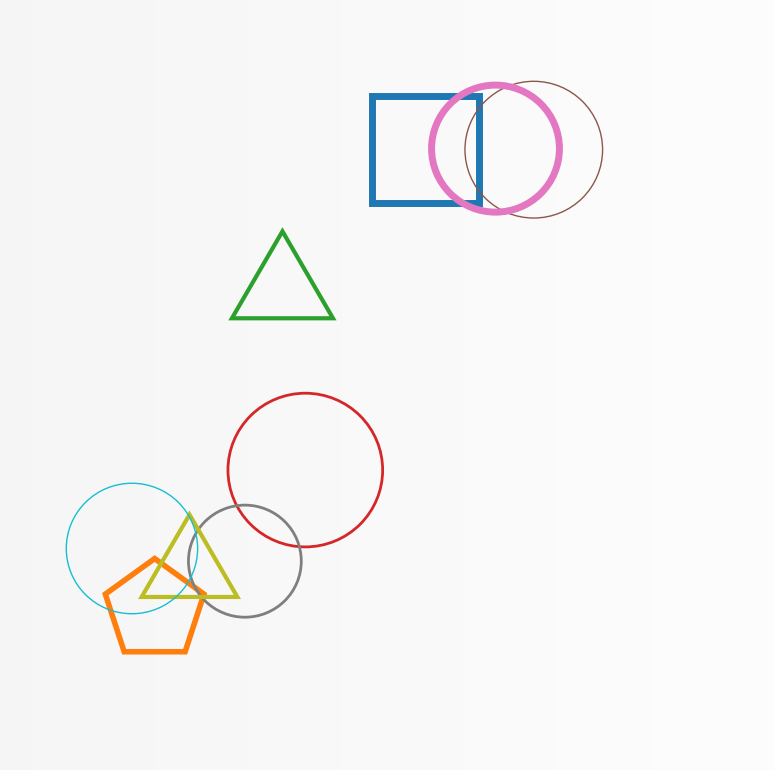[{"shape": "square", "thickness": 2.5, "radius": 0.35, "center": [0.549, 0.806]}, {"shape": "pentagon", "thickness": 2, "radius": 0.33, "center": [0.2, 0.208]}, {"shape": "triangle", "thickness": 1.5, "radius": 0.38, "center": [0.364, 0.624]}, {"shape": "circle", "thickness": 1, "radius": 0.5, "center": [0.394, 0.39]}, {"shape": "circle", "thickness": 0.5, "radius": 0.44, "center": [0.689, 0.806]}, {"shape": "circle", "thickness": 2.5, "radius": 0.41, "center": [0.639, 0.807]}, {"shape": "circle", "thickness": 1, "radius": 0.36, "center": [0.316, 0.271]}, {"shape": "triangle", "thickness": 1.5, "radius": 0.36, "center": [0.245, 0.26]}, {"shape": "circle", "thickness": 0.5, "radius": 0.42, "center": [0.17, 0.288]}]